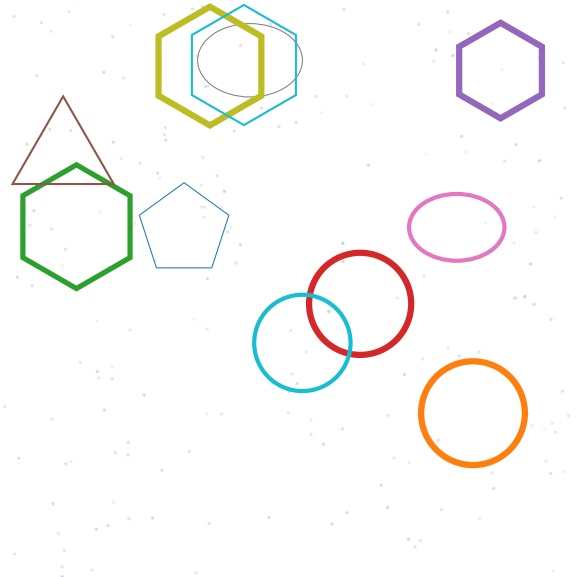[{"shape": "pentagon", "thickness": 0.5, "radius": 0.41, "center": [0.319, 0.601]}, {"shape": "circle", "thickness": 3, "radius": 0.45, "center": [0.819, 0.284]}, {"shape": "hexagon", "thickness": 2.5, "radius": 0.54, "center": [0.132, 0.607]}, {"shape": "circle", "thickness": 3, "radius": 0.44, "center": [0.624, 0.473]}, {"shape": "hexagon", "thickness": 3, "radius": 0.41, "center": [0.867, 0.877]}, {"shape": "triangle", "thickness": 1, "radius": 0.51, "center": [0.109, 0.731]}, {"shape": "oval", "thickness": 2, "radius": 0.41, "center": [0.791, 0.605]}, {"shape": "oval", "thickness": 0.5, "radius": 0.45, "center": [0.433, 0.895]}, {"shape": "hexagon", "thickness": 3, "radius": 0.51, "center": [0.364, 0.885]}, {"shape": "circle", "thickness": 2, "radius": 0.42, "center": [0.524, 0.405]}, {"shape": "hexagon", "thickness": 1, "radius": 0.52, "center": [0.422, 0.887]}]